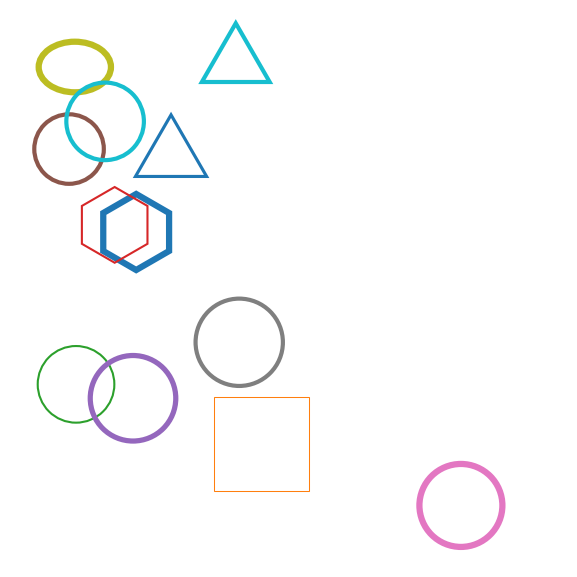[{"shape": "triangle", "thickness": 1.5, "radius": 0.36, "center": [0.296, 0.729]}, {"shape": "hexagon", "thickness": 3, "radius": 0.33, "center": [0.236, 0.597]}, {"shape": "square", "thickness": 0.5, "radius": 0.41, "center": [0.453, 0.231]}, {"shape": "circle", "thickness": 1, "radius": 0.33, "center": [0.132, 0.334]}, {"shape": "hexagon", "thickness": 1, "radius": 0.33, "center": [0.199, 0.61]}, {"shape": "circle", "thickness": 2.5, "radius": 0.37, "center": [0.23, 0.309]}, {"shape": "circle", "thickness": 2, "radius": 0.3, "center": [0.12, 0.741]}, {"shape": "circle", "thickness": 3, "radius": 0.36, "center": [0.798, 0.124]}, {"shape": "circle", "thickness": 2, "radius": 0.38, "center": [0.414, 0.406]}, {"shape": "oval", "thickness": 3, "radius": 0.31, "center": [0.13, 0.883]}, {"shape": "triangle", "thickness": 2, "radius": 0.34, "center": [0.408, 0.891]}, {"shape": "circle", "thickness": 2, "radius": 0.34, "center": [0.182, 0.789]}]